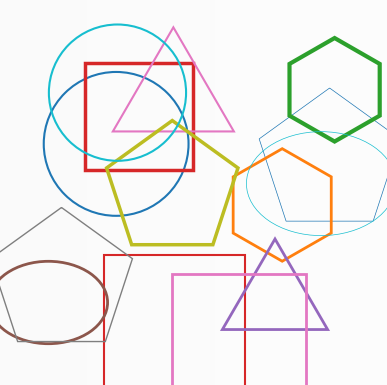[{"shape": "pentagon", "thickness": 0.5, "radius": 0.96, "center": [0.851, 0.58]}, {"shape": "circle", "thickness": 1.5, "radius": 0.93, "center": [0.3, 0.626]}, {"shape": "hexagon", "thickness": 2, "radius": 0.73, "center": [0.728, 0.468]}, {"shape": "hexagon", "thickness": 3, "radius": 0.67, "center": [0.863, 0.767]}, {"shape": "square", "thickness": 1.5, "radius": 0.91, "center": [0.451, 0.157]}, {"shape": "square", "thickness": 2.5, "radius": 0.7, "center": [0.358, 0.698]}, {"shape": "triangle", "thickness": 2, "radius": 0.78, "center": [0.71, 0.222]}, {"shape": "oval", "thickness": 2, "radius": 0.76, "center": [0.125, 0.214]}, {"shape": "triangle", "thickness": 1.5, "radius": 0.9, "center": [0.447, 0.749]}, {"shape": "square", "thickness": 2, "radius": 0.86, "center": [0.616, 0.115]}, {"shape": "pentagon", "thickness": 1, "radius": 0.96, "center": [0.159, 0.269]}, {"shape": "pentagon", "thickness": 2.5, "radius": 0.89, "center": [0.445, 0.509]}, {"shape": "circle", "thickness": 1.5, "radius": 0.89, "center": [0.303, 0.759]}, {"shape": "oval", "thickness": 0.5, "radius": 0.96, "center": [0.829, 0.523]}]